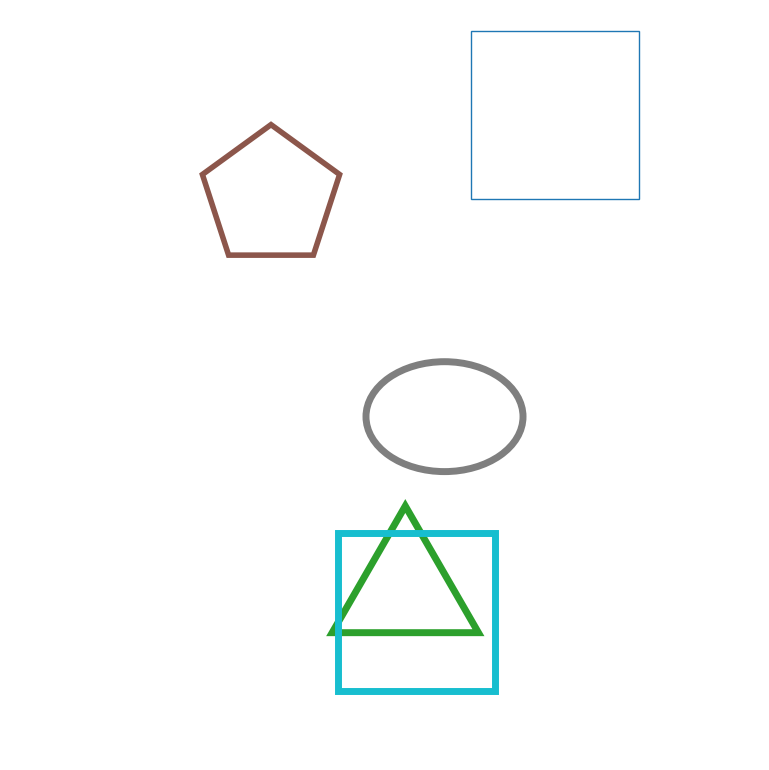[{"shape": "square", "thickness": 0.5, "radius": 0.55, "center": [0.721, 0.85]}, {"shape": "triangle", "thickness": 2.5, "radius": 0.55, "center": [0.526, 0.233]}, {"shape": "pentagon", "thickness": 2, "radius": 0.47, "center": [0.352, 0.744]}, {"shape": "oval", "thickness": 2.5, "radius": 0.51, "center": [0.577, 0.459]}, {"shape": "square", "thickness": 2.5, "radius": 0.51, "center": [0.541, 0.205]}]